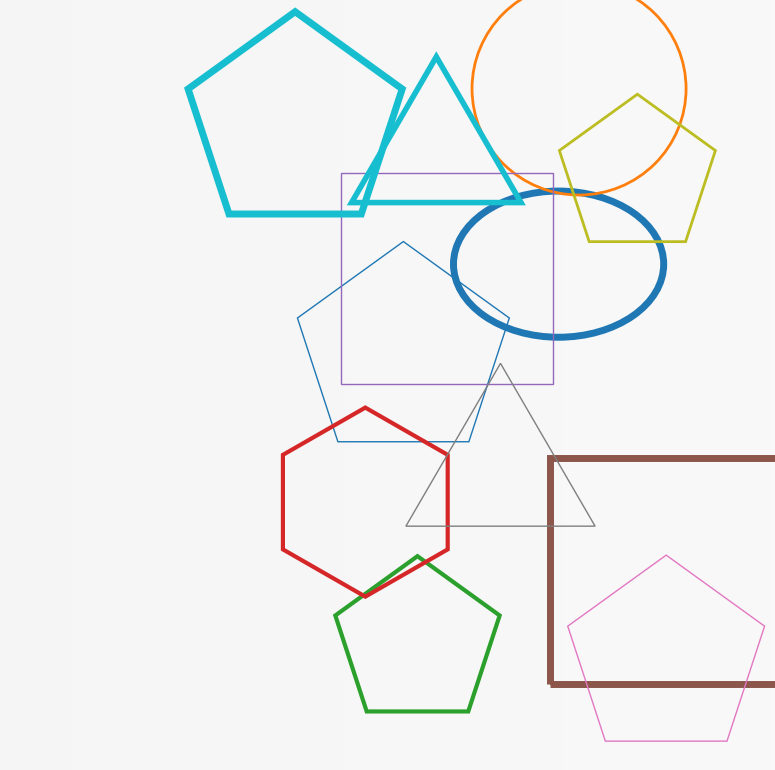[{"shape": "pentagon", "thickness": 0.5, "radius": 0.72, "center": [0.52, 0.543]}, {"shape": "oval", "thickness": 2.5, "radius": 0.68, "center": [0.721, 0.657]}, {"shape": "circle", "thickness": 1, "radius": 0.69, "center": [0.747, 0.885]}, {"shape": "pentagon", "thickness": 1.5, "radius": 0.56, "center": [0.539, 0.166]}, {"shape": "hexagon", "thickness": 1.5, "radius": 0.61, "center": [0.471, 0.348]}, {"shape": "square", "thickness": 0.5, "radius": 0.68, "center": [0.577, 0.639]}, {"shape": "square", "thickness": 2.5, "radius": 0.73, "center": [0.856, 0.258]}, {"shape": "pentagon", "thickness": 0.5, "radius": 0.67, "center": [0.86, 0.146]}, {"shape": "triangle", "thickness": 0.5, "radius": 0.7, "center": [0.646, 0.387]}, {"shape": "pentagon", "thickness": 1, "radius": 0.53, "center": [0.822, 0.772]}, {"shape": "pentagon", "thickness": 2.5, "radius": 0.73, "center": [0.381, 0.84]}, {"shape": "triangle", "thickness": 2, "radius": 0.63, "center": [0.563, 0.8]}]